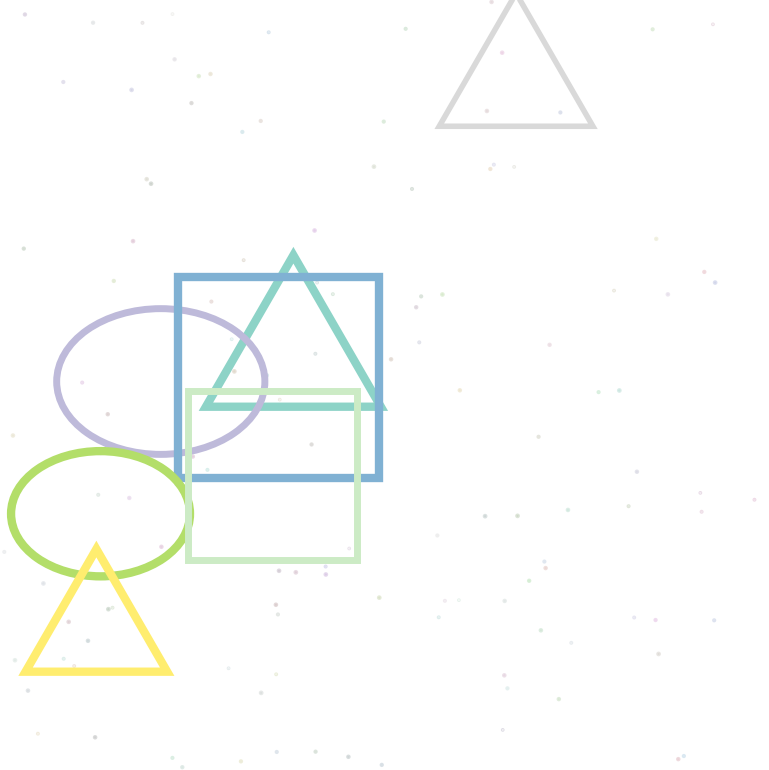[{"shape": "triangle", "thickness": 3, "radius": 0.66, "center": [0.381, 0.537]}, {"shape": "oval", "thickness": 2.5, "radius": 0.68, "center": [0.209, 0.505]}, {"shape": "square", "thickness": 3, "radius": 0.65, "center": [0.362, 0.51]}, {"shape": "oval", "thickness": 3, "radius": 0.58, "center": [0.131, 0.333]}, {"shape": "triangle", "thickness": 2, "radius": 0.58, "center": [0.67, 0.894]}, {"shape": "square", "thickness": 2.5, "radius": 0.55, "center": [0.354, 0.382]}, {"shape": "triangle", "thickness": 3, "radius": 0.53, "center": [0.125, 0.181]}]